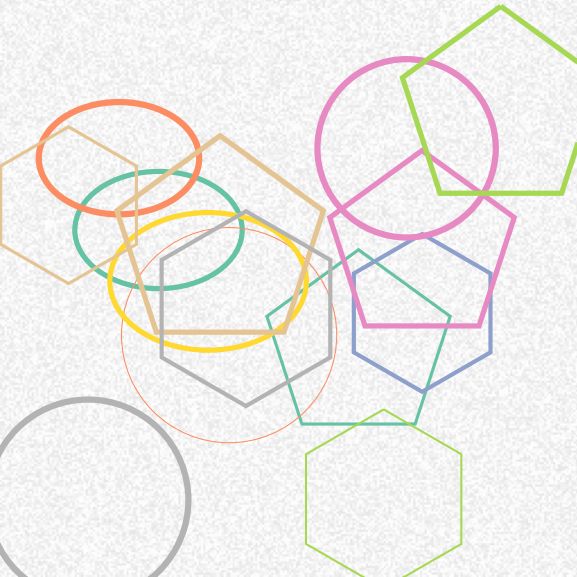[{"shape": "oval", "thickness": 2.5, "radius": 0.72, "center": [0.274, 0.601]}, {"shape": "pentagon", "thickness": 1.5, "radius": 0.83, "center": [0.621, 0.4]}, {"shape": "oval", "thickness": 3, "radius": 0.69, "center": [0.206, 0.725]}, {"shape": "circle", "thickness": 0.5, "radius": 0.93, "center": [0.397, 0.419]}, {"shape": "hexagon", "thickness": 2, "radius": 0.68, "center": [0.731, 0.457]}, {"shape": "circle", "thickness": 3, "radius": 0.77, "center": [0.704, 0.742]}, {"shape": "pentagon", "thickness": 2.5, "radius": 0.84, "center": [0.731, 0.571]}, {"shape": "hexagon", "thickness": 1, "radius": 0.78, "center": [0.664, 0.135]}, {"shape": "pentagon", "thickness": 2.5, "radius": 0.9, "center": [0.867, 0.809]}, {"shape": "oval", "thickness": 2.5, "radius": 0.85, "center": [0.36, 0.512]}, {"shape": "pentagon", "thickness": 2.5, "radius": 0.94, "center": [0.381, 0.576]}, {"shape": "hexagon", "thickness": 1.5, "radius": 0.68, "center": [0.119, 0.644]}, {"shape": "hexagon", "thickness": 2, "radius": 0.84, "center": [0.426, 0.465]}, {"shape": "circle", "thickness": 3, "radius": 0.87, "center": [0.152, 0.133]}]